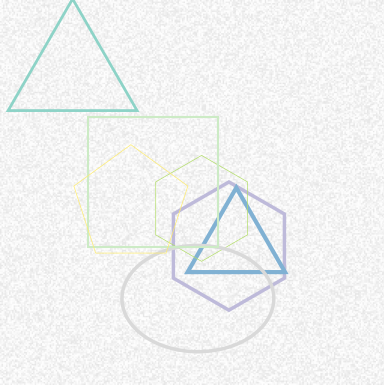[{"shape": "triangle", "thickness": 2, "radius": 0.97, "center": [0.189, 0.809]}, {"shape": "hexagon", "thickness": 2.5, "radius": 0.83, "center": [0.595, 0.361]}, {"shape": "triangle", "thickness": 3, "radius": 0.73, "center": [0.614, 0.366]}, {"shape": "hexagon", "thickness": 0.5, "radius": 0.69, "center": [0.524, 0.459]}, {"shape": "oval", "thickness": 2.5, "radius": 0.99, "center": [0.514, 0.225]}, {"shape": "square", "thickness": 1.5, "radius": 0.84, "center": [0.397, 0.527]}, {"shape": "pentagon", "thickness": 0.5, "radius": 0.78, "center": [0.34, 0.469]}]